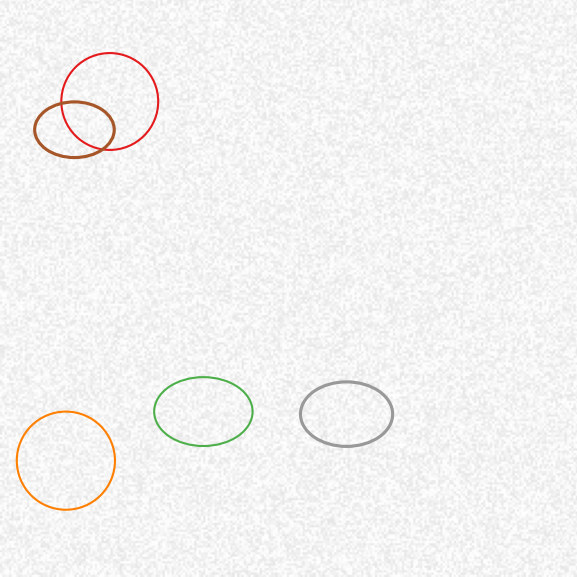[{"shape": "circle", "thickness": 1, "radius": 0.42, "center": [0.19, 0.823]}, {"shape": "oval", "thickness": 1, "radius": 0.43, "center": [0.352, 0.286]}, {"shape": "circle", "thickness": 1, "radius": 0.42, "center": [0.114, 0.201]}, {"shape": "oval", "thickness": 1.5, "radius": 0.34, "center": [0.129, 0.774]}, {"shape": "oval", "thickness": 1.5, "radius": 0.4, "center": [0.6, 0.282]}]